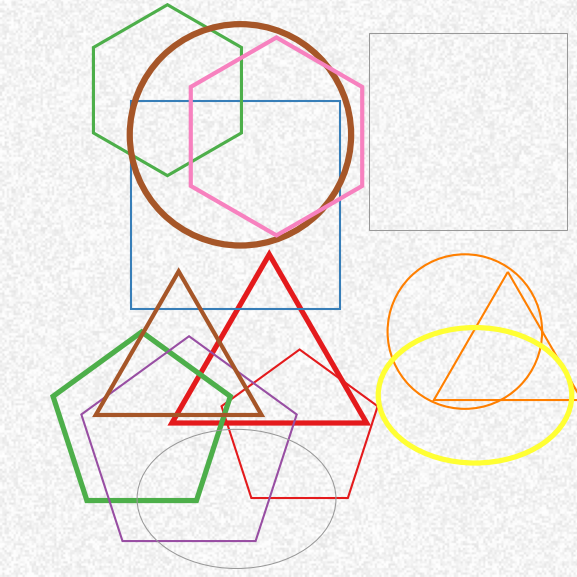[{"shape": "triangle", "thickness": 2.5, "radius": 0.97, "center": [0.466, 0.364]}, {"shape": "pentagon", "thickness": 1, "radius": 0.71, "center": [0.519, 0.252]}, {"shape": "square", "thickness": 1, "radius": 0.9, "center": [0.408, 0.644]}, {"shape": "pentagon", "thickness": 2.5, "radius": 0.81, "center": [0.245, 0.263]}, {"shape": "hexagon", "thickness": 1.5, "radius": 0.74, "center": [0.29, 0.843]}, {"shape": "pentagon", "thickness": 1, "radius": 0.98, "center": [0.327, 0.221]}, {"shape": "triangle", "thickness": 1, "radius": 0.74, "center": [0.879, 0.38]}, {"shape": "circle", "thickness": 1, "radius": 0.67, "center": [0.805, 0.425]}, {"shape": "oval", "thickness": 2.5, "radius": 0.84, "center": [0.822, 0.315]}, {"shape": "triangle", "thickness": 2, "radius": 0.83, "center": [0.309, 0.363]}, {"shape": "circle", "thickness": 3, "radius": 0.96, "center": [0.416, 0.766]}, {"shape": "hexagon", "thickness": 2, "radius": 0.86, "center": [0.479, 0.763]}, {"shape": "oval", "thickness": 0.5, "radius": 0.86, "center": [0.41, 0.135]}, {"shape": "square", "thickness": 0.5, "radius": 0.86, "center": [0.81, 0.771]}]